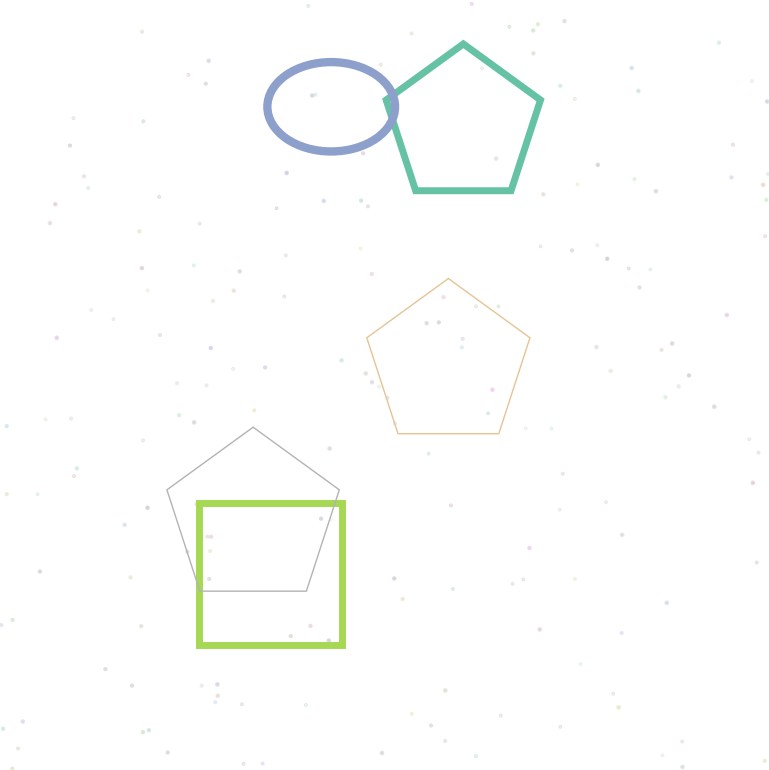[{"shape": "pentagon", "thickness": 2.5, "radius": 0.53, "center": [0.602, 0.838]}, {"shape": "oval", "thickness": 3, "radius": 0.41, "center": [0.43, 0.861]}, {"shape": "square", "thickness": 2.5, "radius": 0.46, "center": [0.351, 0.254]}, {"shape": "pentagon", "thickness": 0.5, "radius": 0.56, "center": [0.582, 0.527]}, {"shape": "pentagon", "thickness": 0.5, "radius": 0.59, "center": [0.329, 0.327]}]